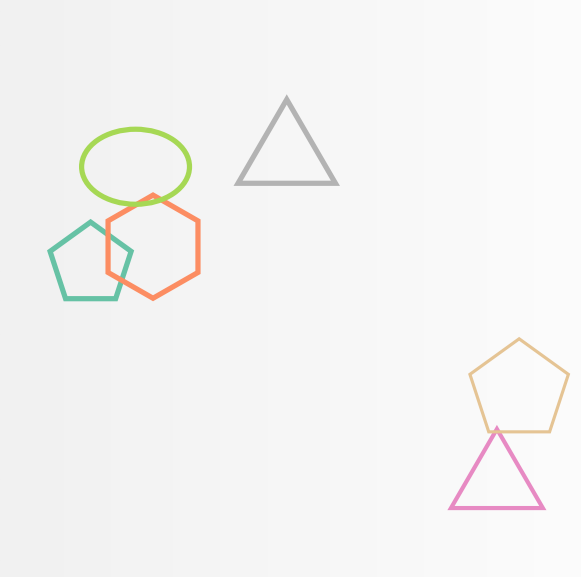[{"shape": "pentagon", "thickness": 2.5, "radius": 0.37, "center": [0.156, 0.541]}, {"shape": "hexagon", "thickness": 2.5, "radius": 0.45, "center": [0.263, 0.572]}, {"shape": "triangle", "thickness": 2, "radius": 0.46, "center": [0.855, 0.165]}, {"shape": "oval", "thickness": 2.5, "radius": 0.46, "center": [0.233, 0.71]}, {"shape": "pentagon", "thickness": 1.5, "radius": 0.45, "center": [0.893, 0.323]}, {"shape": "triangle", "thickness": 2.5, "radius": 0.48, "center": [0.493, 0.73]}]